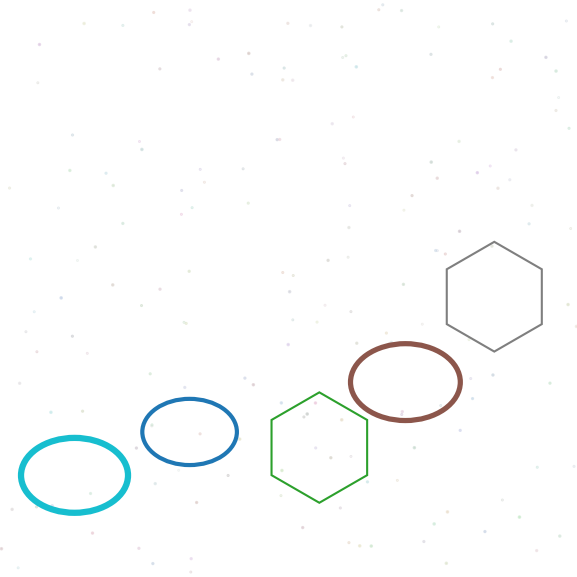[{"shape": "oval", "thickness": 2, "radius": 0.41, "center": [0.328, 0.251]}, {"shape": "hexagon", "thickness": 1, "radius": 0.48, "center": [0.553, 0.224]}, {"shape": "oval", "thickness": 2.5, "radius": 0.48, "center": [0.702, 0.337]}, {"shape": "hexagon", "thickness": 1, "radius": 0.48, "center": [0.856, 0.485]}, {"shape": "oval", "thickness": 3, "radius": 0.46, "center": [0.129, 0.176]}]